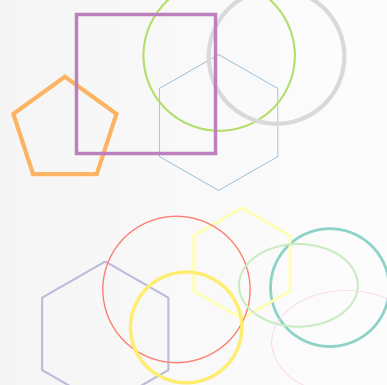[{"shape": "circle", "thickness": 2, "radius": 0.76, "center": [0.851, 0.253]}, {"shape": "hexagon", "thickness": 2, "radius": 0.72, "center": [0.624, 0.316]}, {"shape": "hexagon", "thickness": 1.5, "radius": 0.94, "center": [0.272, 0.133]}, {"shape": "circle", "thickness": 1, "radius": 0.95, "center": [0.455, 0.248]}, {"shape": "hexagon", "thickness": 0.5, "radius": 0.88, "center": [0.564, 0.682]}, {"shape": "pentagon", "thickness": 3, "radius": 0.7, "center": [0.167, 0.661]}, {"shape": "circle", "thickness": 1.5, "radius": 0.98, "center": [0.566, 0.856]}, {"shape": "oval", "thickness": 0.5, "radius": 0.97, "center": [0.894, 0.11]}, {"shape": "circle", "thickness": 3, "radius": 0.87, "center": [0.714, 0.853]}, {"shape": "square", "thickness": 2.5, "radius": 0.9, "center": [0.375, 0.783]}, {"shape": "oval", "thickness": 1.5, "radius": 0.77, "center": [0.77, 0.259]}, {"shape": "circle", "thickness": 2.5, "radius": 0.72, "center": [0.481, 0.149]}]